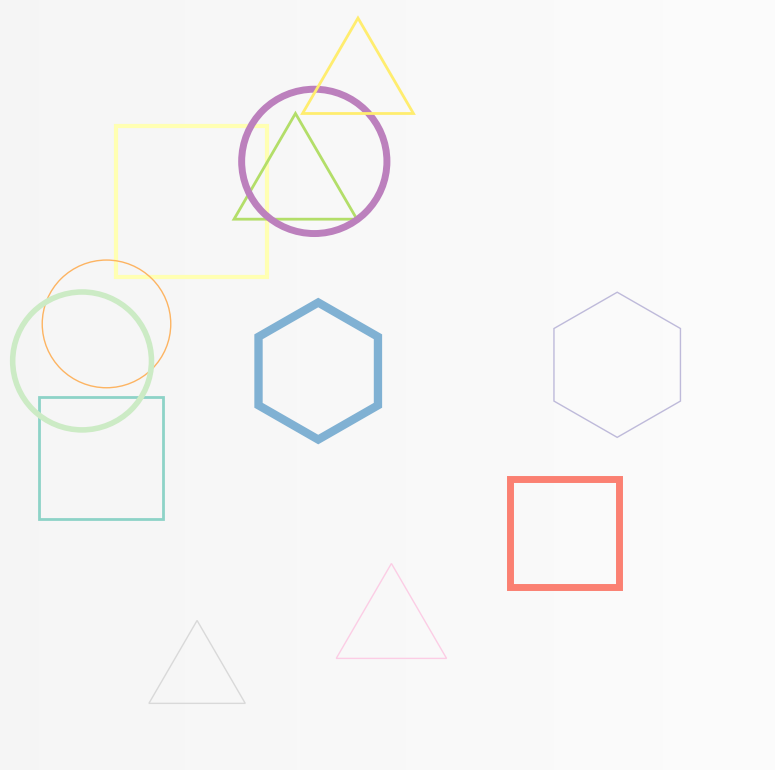[{"shape": "square", "thickness": 1, "radius": 0.4, "center": [0.13, 0.405]}, {"shape": "square", "thickness": 1.5, "radius": 0.49, "center": [0.247, 0.738]}, {"shape": "hexagon", "thickness": 0.5, "radius": 0.47, "center": [0.796, 0.526]}, {"shape": "square", "thickness": 2.5, "radius": 0.35, "center": [0.728, 0.307]}, {"shape": "hexagon", "thickness": 3, "radius": 0.44, "center": [0.411, 0.518]}, {"shape": "circle", "thickness": 0.5, "radius": 0.41, "center": [0.137, 0.579]}, {"shape": "triangle", "thickness": 1, "radius": 0.46, "center": [0.381, 0.761]}, {"shape": "triangle", "thickness": 0.5, "radius": 0.41, "center": [0.505, 0.186]}, {"shape": "triangle", "thickness": 0.5, "radius": 0.36, "center": [0.254, 0.122]}, {"shape": "circle", "thickness": 2.5, "radius": 0.47, "center": [0.406, 0.79]}, {"shape": "circle", "thickness": 2, "radius": 0.45, "center": [0.106, 0.531]}, {"shape": "triangle", "thickness": 1, "radius": 0.41, "center": [0.462, 0.894]}]